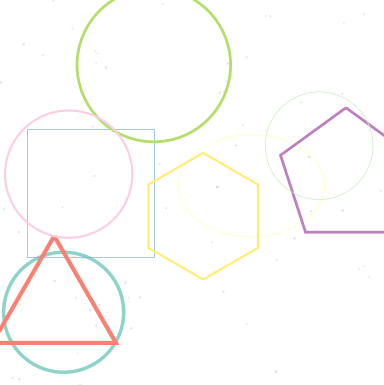[{"shape": "circle", "thickness": 2.5, "radius": 0.78, "center": [0.165, 0.189]}, {"shape": "oval", "thickness": 0.5, "radius": 0.95, "center": [0.654, 0.517]}, {"shape": "triangle", "thickness": 3, "radius": 0.93, "center": [0.141, 0.202]}, {"shape": "square", "thickness": 0.5, "radius": 0.83, "center": [0.235, 0.498]}, {"shape": "circle", "thickness": 2, "radius": 1.0, "center": [0.4, 0.831]}, {"shape": "circle", "thickness": 1.5, "radius": 0.83, "center": [0.178, 0.548]}, {"shape": "pentagon", "thickness": 2, "radius": 0.89, "center": [0.899, 0.541]}, {"shape": "circle", "thickness": 0.5, "radius": 0.7, "center": [0.829, 0.622]}, {"shape": "hexagon", "thickness": 1.5, "radius": 0.82, "center": [0.528, 0.438]}]